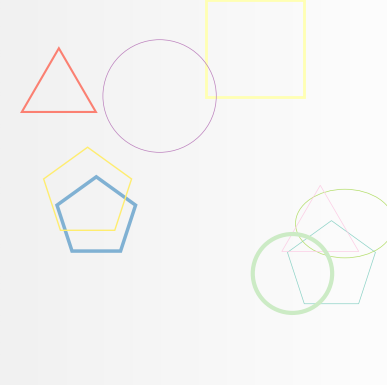[{"shape": "pentagon", "thickness": 0.5, "radius": 0.6, "center": [0.855, 0.308]}, {"shape": "square", "thickness": 2, "radius": 0.63, "center": [0.659, 0.874]}, {"shape": "triangle", "thickness": 1.5, "radius": 0.55, "center": [0.152, 0.764]}, {"shape": "pentagon", "thickness": 2.5, "radius": 0.53, "center": [0.248, 0.434]}, {"shape": "oval", "thickness": 0.5, "radius": 0.64, "center": [0.89, 0.419]}, {"shape": "triangle", "thickness": 0.5, "radius": 0.57, "center": [0.826, 0.404]}, {"shape": "circle", "thickness": 0.5, "radius": 0.73, "center": [0.412, 0.751]}, {"shape": "circle", "thickness": 3, "radius": 0.51, "center": [0.755, 0.29]}, {"shape": "pentagon", "thickness": 1, "radius": 0.6, "center": [0.226, 0.498]}]